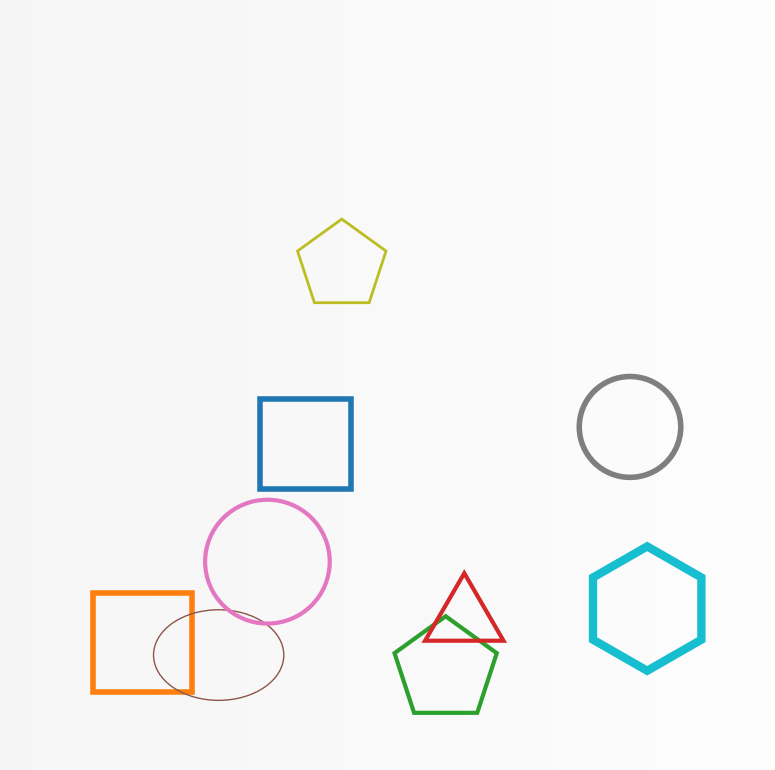[{"shape": "square", "thickness": 2, "radius": 0.29, "center": [0.394, 0.423]}, {"shape": "square", "thickness": 2, "radius": 0.32, "center": [0.184, 0.166]}, {"shape": "pentagon", "thickness": 1.5, "radius": 0.35, "center": [0.575, 0.13]}, {"shape": "triangle", "thickness": 1.5, "radius": 0.29, "center": [0.599, 0.197]}, {"shape": "oval", "thickness": 0.5, "radius": 0.42, "center": [0.282, 0.149]}, {"shape": "circle", "thickness": 1.5, "radius": 0.4, "center": [0.345, 0.271]}, {"shape": "circle", "thickness": 2, "radius": 0.33, "center": [0.813, 0.446]}, {"shape": "pentagon", "thickness": 1, "radius": 0.3, "center": [0.441, 0.655]}, {"shape": "hexagon", "thickness": 3, "radius": 0.4, "center": [0.835, 0.21]}]